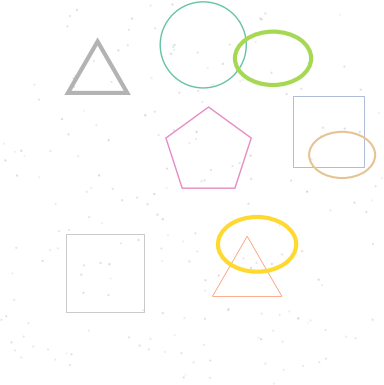[{"shape": "circle", "thickness": 1, "radius": 0.56, "center": [0.528, 0.883]}, {"shape": "triangle", "thickness": 0.5, "radius": 0.52, "center": [0.642, 0.282]}, {"shape": "square", "thickness": 0.5, "radius": 0.46, "center": [0.853, 0.659]}, {"shape": "pentagon", "thickness": 1, "radius": 0.58, "center": [0.542, 0.605]}, {"shape": "oval", "thickness": 3, "radius": 0.5, "center": [0.709, 0.849]}, {"shape": "oval", "thickness": 3, "radius": 0.51, "center": [0.668, 0.365]}, {"shape": "oval", "thickness": 1.5, "radius": 0.43, "center": [0.889, 0.598]}, {"shape": "square", "thickness": 0.5, "radius": 0.51, "center": [0.273, 0.292]}, {"shape": "triangle", "thickness": 3, "radius": 0.45, "center": [0.253, 0.803]}]